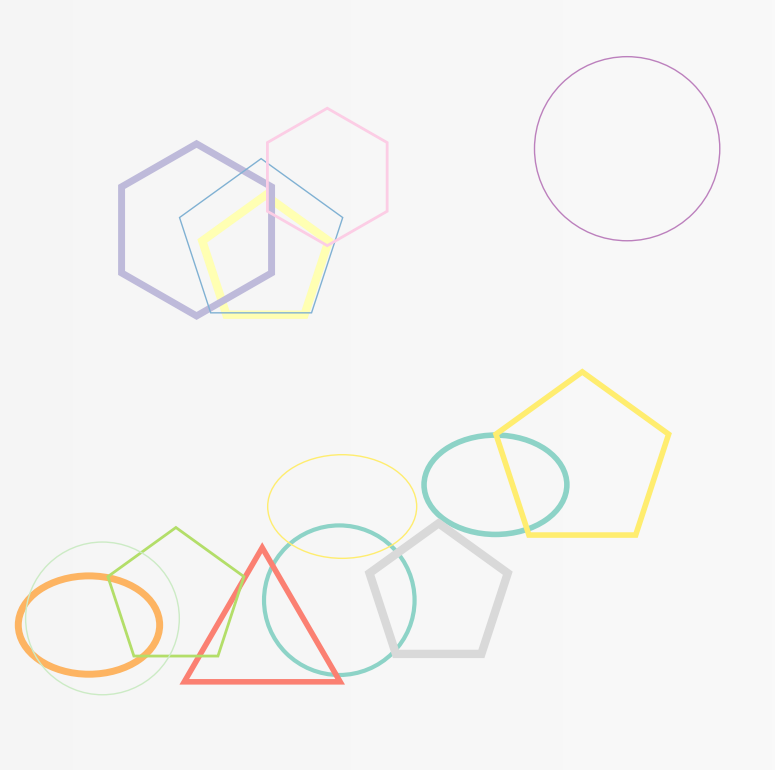[{"shape": "circle", "thickness": 1.5, "radius": 0.49, "center": [0.438, 0.221]}, {"shape": "oval", "thickness": 2, "radius": 0.46, "center": [0.639, 0.37]}, {"shape": "pentagon", "thickness": 3, "radius": 0.43, "center": [0.343, 0.661]}, {"shape": "hexagon", "thickness": 2.5, "radius": 0.56, "center": [0.254, 0.701]}, {"shape": "triangle", "thickness": 2, "radius": 0.58, "center": [0.338, 0.173]}, {"shape": "pentagon", "thickness": 0.5, "radius": 0.55, "center": [0.337, 0.683]}, {"shape": "oval", "thickness": 2.5, "radius": 0.46, "center": [0.115, 0.188]}, {"shape": "pentagon", "thickness": 1, "radius": 0.46, "center": [0.227, 0.223]}, {"shape": "hexagon", "thickness": 1, "radius": 0.45, "center": [0.422, 0.77]}, {"shape": "pentagon", "thickness": 3, "radius": 0.47, "center": [0.566, 0.227]}, {"shape": "circle", "thickness": 0.5, "radius": 0.6, "center": [0.809, 0.807]}, {"shape": "circle", "thickness": 0.5, "radius": 0.5, "center": [0.132, 0.197]}, {"shape": "pentagon", "thickness": 2, "radius": 0.59, "center": [0.751, 0.4]}, {"shape": "oval", "thickness": 0.5, "radius": 0.48, "center": [0.442, 0.342]}]